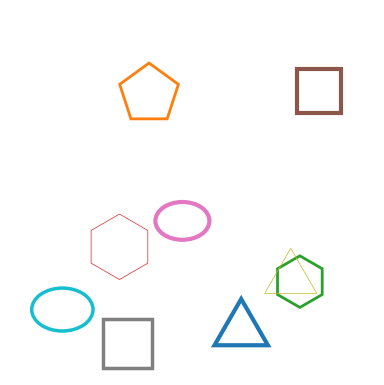[{"shape": "triangle", "thickness": 3, "radius": 0.4, "center": [0.626, 0.143]}, {"shape": "pentagon", "thickness": 2, "radius": 0.4, "center": [0.387, 0.756]}, {"shape": "hexagon", "thickness": 2, "radius": 0.34, "center": [0.779, 0.268]}, {"shape": "hexagon", "thickness": 0.5, "radius": 0.43, "center": [0.31, 0.359]}, {"shape": "square", "thickness": 3, "radius": 0.29, "center": [0.828, 0.764]}, {"shape": "oval", "thickness": 3, "radius": 0.35, "center": [0.474, 0.426]}, {"shape": "square", "thickness": 2.5, "radius": 0.32, "center": [0.332, 0.107]}, {"shape": "triangle", "thickness": 0.5, "radius": 0.39, "center": [0.755, 0.277]}, {"shape": "oval", "thickness": 2.5, "radius": 0.4, "center": [0.162, 0.196]}]